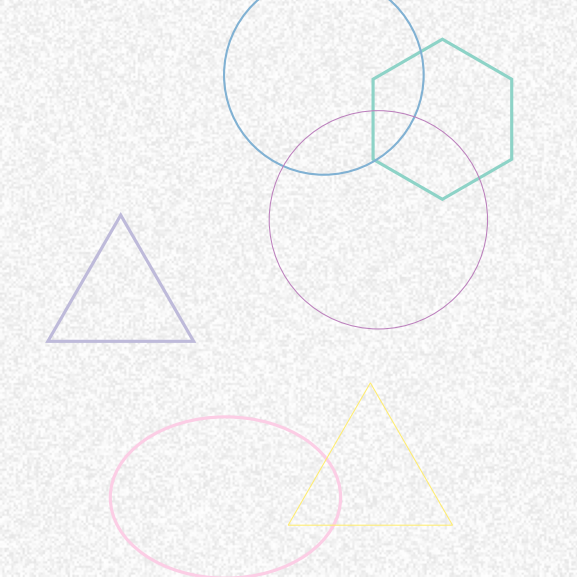[{"shape": "hexagon", "thickness": 1.5, "radius": 0.69, "center": [0.766, 0.793]}, {"shape": "triangle", "thickness": 1.5, "radius": 0.73, "center": [0.209, 0.481]}, {"shape": "circle", "thickness": 1, "radius": 0.86, "center": [0.561, 0.869]}, {"shape": "oval", "thickness": 1.5, "radius": 1.0, "center": [0.39, 0.138]}, {"shape": "circle", "thickness": 0.5, "radius": 0.95, "center": [0.655, 0.618]}, {"shape": "triangle", "thickness": 0.5, "radius": 0.82, "center": [0.641, 0.172]}]